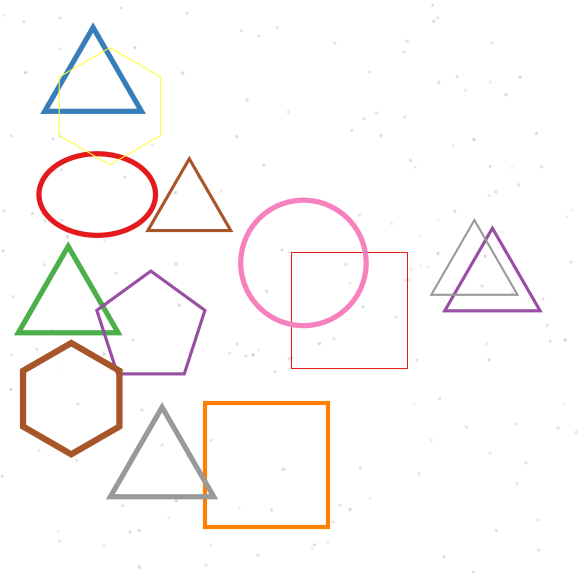[{"shape": "oval", "thickness": 2.5, "radius": 0.5, "center": [0.168, 0.662]}, {"shape": "square", "thickness": 0.5, "radius": 0.5, "center": [0.604, 0.462]}, {"shape": "triangle", "thickness": 2.5, "radius": 0.48, "center": [0.161, 0.855]}, {"shape": "triangle", "thickness": 2.5, "radius": 0.5, "center": [0.118, 0.473]}, {"shape": "triangle", "thickness": 1.5, "radius": 0.48, "center": [0.853, 0.509]}, {"shape": "pentagon", "thickness": 1.5, "radius": 0.49, "center": [0.261, 0.431]}, {"shape": "square", "thickness": 2, "radius": 0.54, "center": [0.462, 0.193]}, {"shape": "hexagon", "thickness": 0.5, "radius": 0.51, "center": [0.19, 0.815]}, {"shape": "triangle", "thickness": 1.5, "radius": 0.41, "center": [0.328, 0.641]}, {"shape": "hexagon", "thickness": 3, "radius": 0.48, "center": [0.123, 0.309]}, {"shape": "circle", "thickness": 2.5, "radius": 0.54, "center": [0.525, 0.544]}, {"shape": "triangle", "thickness": 1, "radius": 0.43, "center": [0.821, 0.532]}, {"shape": "triangle", "thickness": 2.5, "radius": 0.52, "center": [0.281, 0.191]}]